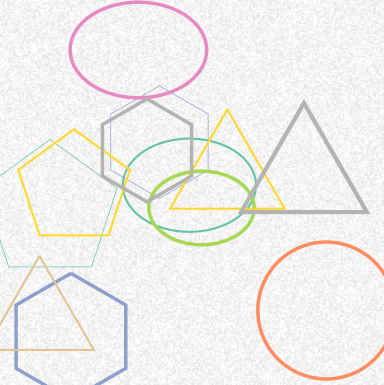[{"shape": "pentagon", "thickness": 0.5, "radius": 0.91, "center": [0.13, 0.455]}, {"shape": "oval", "thickness": 1.5, "radius": 0.86, "center": [0.492, 0.519]}, {"shape": "circle", "thickness": 2.5, "radius": 0.89, "center": [0.848, 0.194]}, {"shape": "hexagon", "thickness": 2.5, "radius": 0.82, "center": [0.184, 0.125]}, {"shape": "hexagon", "thickness": 0.5, "radius": 0.73, "center": [0.414, 0.631]}, {"shape": "oval", "thickness": 2.5, "radius": 0.89, "center": [0.359, 0.87]}, {"shape": "oval", "thickness": 2.5, "radius": 0.68, "center": [0.523, 0.46]}, {"shape": "triangle", "thickness": 1.5, "radius": 0.86, "center": [0.59, 0.544]}, {"shape": "pentagon", "thickness": 1.5, "radius": 0.76, "center": [0.192, 0.512]}, {"shape": "triangle", "thickness": 1.5, "radius": 0.81, "center": [0.103, 0.172]}, {"shape": "triangle", "thickness": 3, "radius": 0.94, "center": [0.789, 0.544]}, {"shape": "hexagon", "thickness": 2.5, "radius": 0.67, "center": [0.382, 0.609]}]